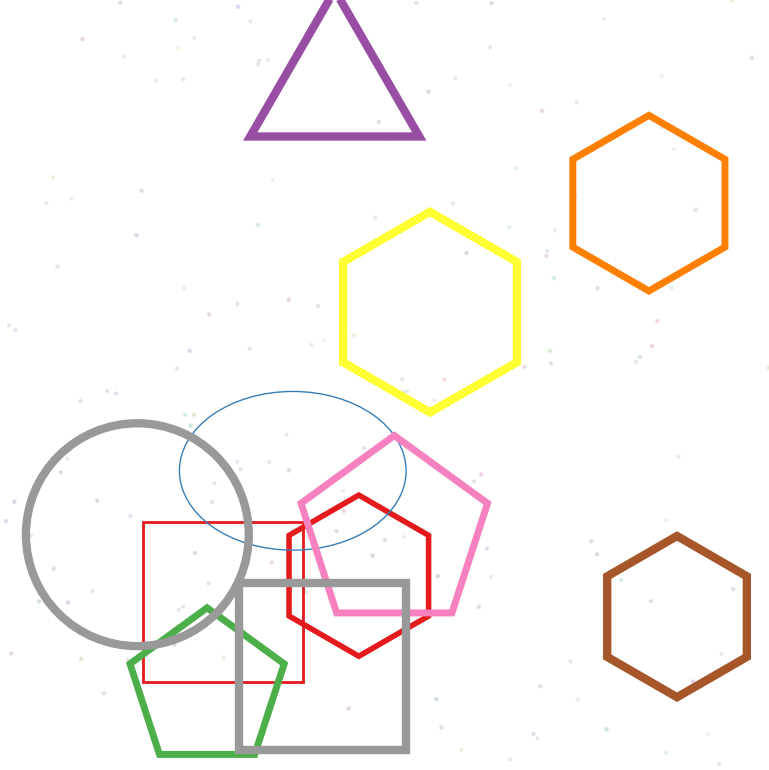[{"shape": "hexagon", "thickness": 2, "radius": 0.52, "center": [0.466, 0.252]}, {"shape": "square", "thickness": 1, "radius": 0.52, "center": [0.29, 0.218]}, {"shape": "oval", "thickness": 0.5, "radius": 0.74, "center": [0.38, 0.389]}, {"shape": "pentagon", "thickness": 2.5, "radius": 0.53, "center": [0.269, 0.105]}, {"shape": "triangle", "thickness": 3, "radius": 0.63, "center": [0.435, 0.886]}, {"shape": "hexagon", "thickness": 2.5, "radius": 0.57, "center": [0.843, 0.736]}, {"shape": "hexagon", "thickness": 3, "radius": 0.65, "center": [0.558, 0.595]}, {"shape": "hexagon", "thickness": 3, "radius": 0.52, "center": [0.879, 0.199]}, {"shape": "pentagon", "thickness": 2.5, "radius": 0.64, "center": [0.512, 0.307]}, {"shape": "square", "thickness": 3, "radius": 0.54, "center": [0.419, 0.134]}, {"shape": "circle", "thickness": 3, "radius": 0.72, "center": [0.178, 0.306]}]